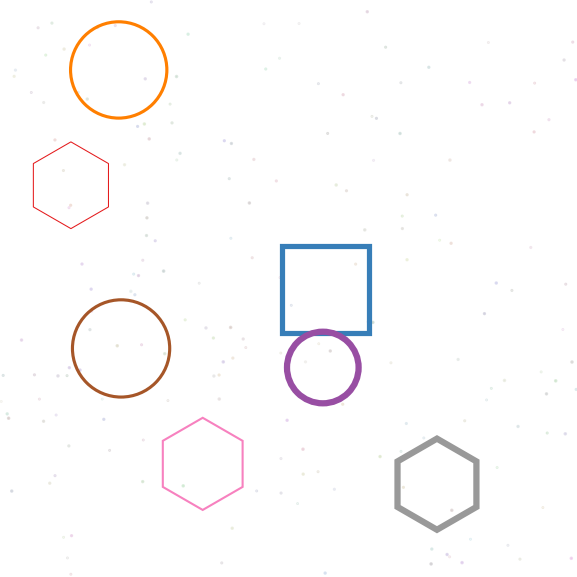[{"shape": "hexagon", "thickness": 0.5, "radius": 0.38, "center": [0.123, 0.678]}, {"shape": "square", "thickness": 2.5, "radius": 0.38, "center": [0.564, 0.498]}, {"shape": "circle", "thickness": 3, "radius": 0.31, "center": [0.559, 0.363]}, {"shape": "circle", "thickness": 1.5, "radius": 0.42, "center": [0.206, 0.878]}, {"shape": "circle", "thickness": 1.5, "radius": 0.42, "center": [0.21, 0.396]}, {"shape": "hexagon", "thickness": 1, "radius": 0.4, "center": [0.351, 0.196]}, {"shape": "hexagon", "thickness": 3, "radius": 0.39, "center": [0.757, 0.161]}]